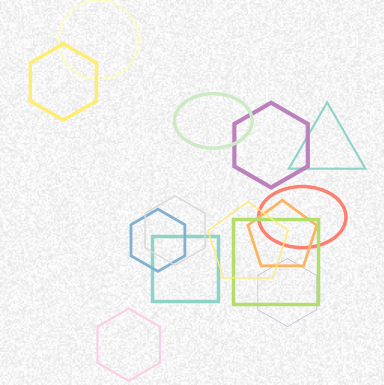[{"shape": "square", "thickness": 2.5, "radius": 0.42, "center": [0.481, 0.303]}, {"shape": "triangle", "thickness": 1.5, "radius": 0.57, "center": [0.85, 0.619]}, {"shape": "circle", "thickness": 1, "radius": 0.52, "center": [0.256, 0.897]}, {"shape": "hexagon", "thickness": 0.5, "radius": 0.44, "center": [0.746, 0.24]}, {"shape": "oval", "thickness": 2.5, "radius": 0.57, "center": [0.785, 0.436]}, {"shape": "hexagon", "thickness": 2, "radius": 0.4, "center": [0.41, 0.376]}, {"shape": "pentagon", "thickness": 2, "radius": 0.47, "center": [0.733, 0.386]}, {"shape": "square", "thickness": 2.5, "radius": 0.55, "center": [0.716, 0.321]}, {"shape": "hexagon", "thickness": 1.5, "radius": 0.47, "center": [0.334, 0.105]}, {"shape": "hexagon", "thickness": 1, "radius": 0.45, "center": [0.455, 0.401]}, {"shape": "hexagon", "thickness": 3, "radius": 0.55, "center": [0.704, 0.623]}, {"shape": "oval", "thickness": 2.5, "radius": 0.5, "center": [0.554, 0.686]}, {"shape": "pentagon", "thickness": 1, "radius": 0.55, "center": [0.644, 0.367]}, {"shape": "hexagon", "thickness": 2.5, "radius": 0.5, "center": [0.165, 0.787]}]